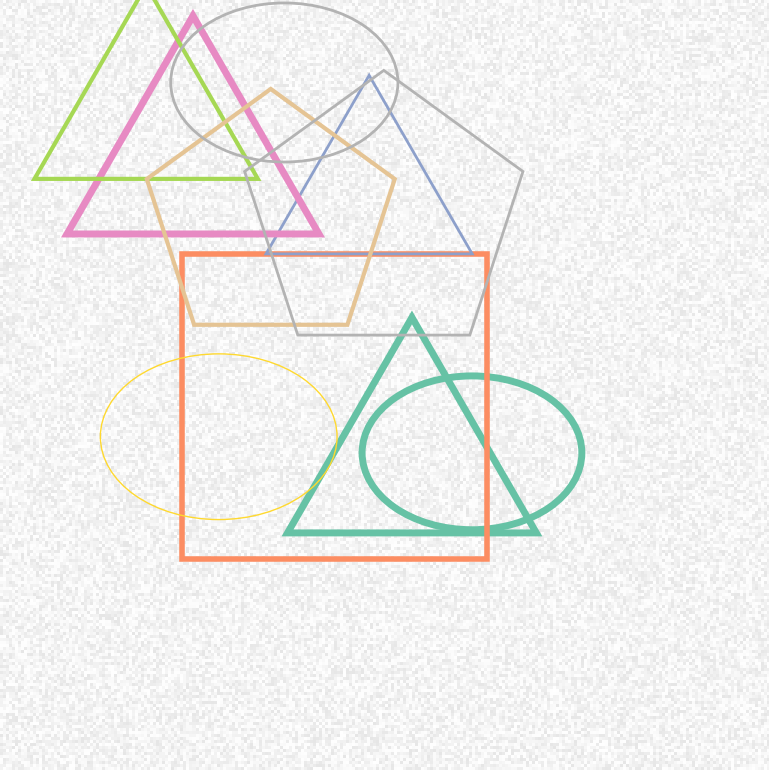[{"shape": "triangle", "thickness": 2.5, "radius": 0.93, "center": [0.535, 0.401]}, {"shape": "oval", "thickness": 2.5, "radius": 0.71, "center": [0.613, 0.412]}, {"shape": "square", "thickness": 2, "radius": 0.99, "center": [0.434, 0.472]}, {"shape": "triangle", "thickness": 1, "radius": 0.77, "center": [0.479, 0.748]}, {"shape": "triangle", "thickness": 2.5, "radius": 0.94, "center": [0.251, 0.791]}, {"shape": "triangle", "thickness": 1.5, "radius": 0.84, "center": [0.19, 0.851]}, {"shape": "oval", "thickness": 0.5, "radius": 0.77, "center": [0.284, 0.433]}, {"shape": "pentagon", "thickness": 1.5, "radius": 0.85, "center": [0.352, 0.715]}, {"shape": "pentagon", "thickness": 1, "radius": 0.95, "center": [0.498, 0.719]}, {"shape": "oval", "thickness": 1, "radius": 0.74, "center": [0.369, 0.893]}]